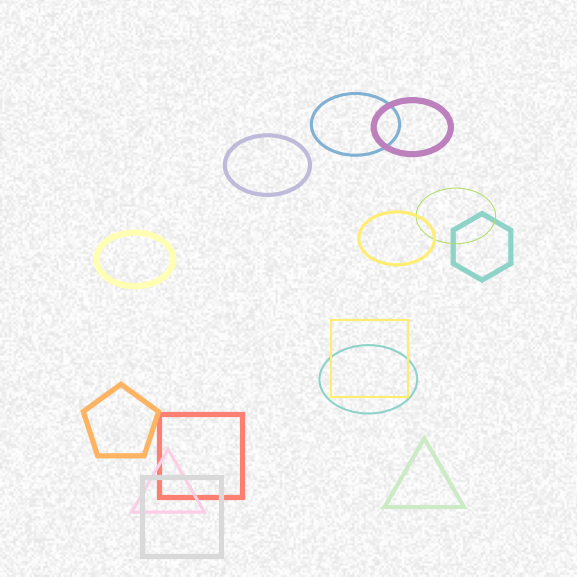[{"shape": "hexagon", "thickness": 2.5, "radius": 0.29, "center": [0.835, 0.572]}, {"shape": "oval", "thickness": 1, "radius": 0.42, "center": [0.638, 0.342]}, {"shape": "oval", "thickness": 3, "radius": 0.33, "center": [0.233, 0.55]}, {"shape": "oval", "thickness": 2, "radius": 0.37, "center": [0.463, 0.713]}, {"shape": "square", "thickness": 2.5, "radius": 0.36, "center": [0.347, 0.211]}, {"shape": "oval", "thickness": 1.5, "radius": 0.38, "center": [0.616, 0.784]}, {"shape": "pentagon", "thickness": 2.5, "radius": 0.34, "center": [0.209, 0.265]}, {"shape": "oval", "thickness": 0.5, "radius": 0.34, "center": [0.789, 0.625]}, {"shape": "triangle", "thickness": 1.5, "radius": 0.36, "center": [0.291, 0.149]}, {"shape": "square", "thickness": 2.5, "radius": 0.34, "center": [0.314, 0.105]}, {"shape": "oval", "thickness": 3, "radius": 0.33, "center": [0.714, 0.779]}, {"shape": "triangle", "thickness": 2, "radius": 0.4, "center": [0.735, 0.161]}, {"shape": "oval", "thickness": 1.5, "radius": 0.33, "center": [0.687, 0.586]}, {"shape": "square", "thickness": 1, "radius": 0.33, "center": [0.64, 0.378]}]